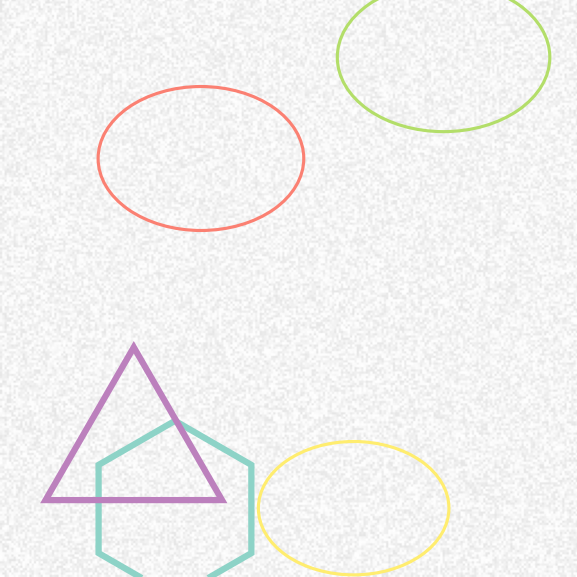[{"shape": "hexagon", "thickness": 3, "radius": 0.76, "center": [0.303, 0.118]}, {"shape": "oval", "thickness": 1.5, "radius": 0.89, "center": [0.348, 0.725]}, {"shape": "oval", "thickness": 1.5, "radius": 0.92, "center": [0.768, 0.9]}, {"shape": "triangle", "thickness": 3, "radius": 0.88, "center": [0.232, 0.221]}, {"shape": "oval", "thickness": 1.5, "radius": 0.82, "center": [0.612, 0.119]}]